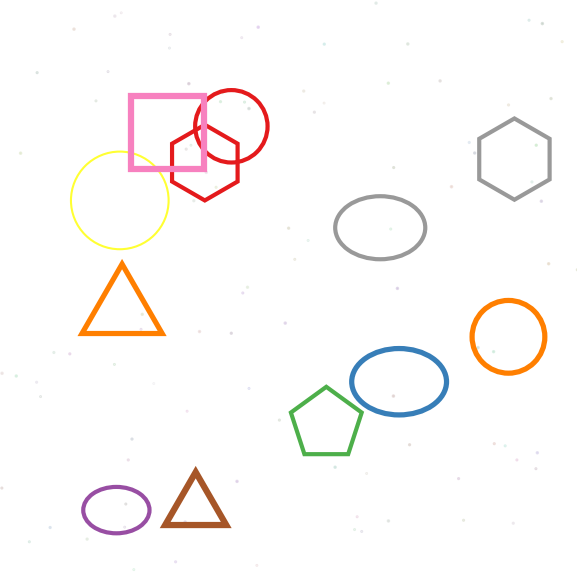[{"shape": "circle", "thickness": 2, "radius": 0.31, "center": [0.401, 0.78]}, {"shape": "hexagon", "thickness": 2, "radius": 0.33, "center": [0.355, 0.718]}, {"shape": "oval", "thickness": 2.5, "radius": 0.41, "center": [0.691, 0.338]}, {"shape": "pentagon", "thickness": 2, "radius": 0.32, "center": [0.565, 0.265]}, {"shape": "oval", "thickness": 2, "radius": 0.29, "center": [0.202, 0.116]}, {"shape": "circle", "thickness": 2.5, "radius": 0.31, "center": [0.88, 0.416]}, {"shape": "triangle", "thickness": 2.5, "radius": 0.4, "center": [0.211, 0.462]}, {"shape": "circle", "thickness": 1, "radius": 0.42, "center": [0.207, 0.652]}, {"shape": "triangle", "thickness": 3, "radius": 0.31, "center": [0.339, 0.121]}, {"shape": "square", "thickness": 3, "radius": 0.31, "center": [0.29, 0.769]}, {"shape": "oval", "thickness": 2, "radius": 0.39, "center": [0.658, 0.605]}, {"shape": "hexagon", "thickness": 2, "radius": 0.35, "center": [0.891, 0.724]}]